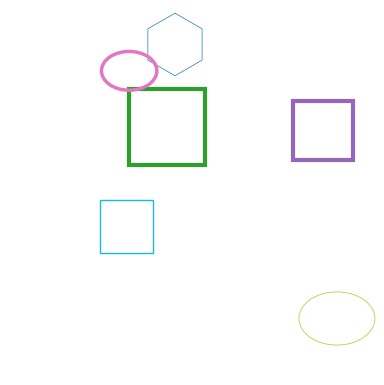[{"shape": "hexagon", "thickness": 0.5, "radius": 0.41, "center": [0.454, 0.884]}, {"shape": "square", "thickness": 3, "radius": 0.5, "center": [0.434, 0.671]}, {"shape": "square", "thickness": 3, "radius": 0.39, "center": [0.839, 0.661]}, {"shape": "oval", "thickness": 2.5, "radius": 0.36, "center": [0.335, 0.816]}, {"shape": "oval", "thickness": 0.5, "radius": 0.49, "center": [0.875, 0.173]}, {"shape": "square", "thickness": 1, "radius": 0.35, "center": [0.328, 0.413]}]